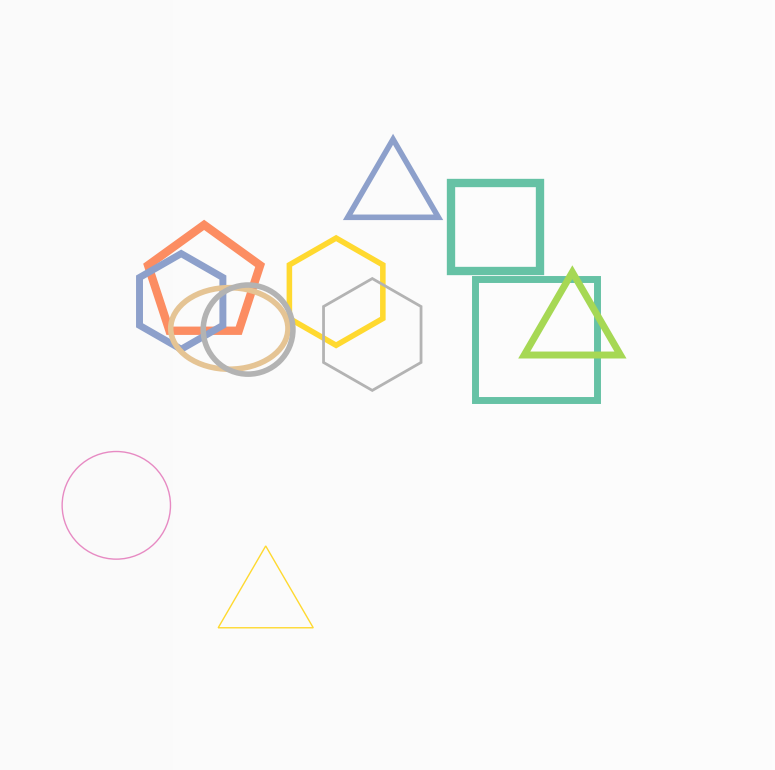[{"shape": "square", "thickness": 3, "radius": 0.29, "center": [0.64, 0.705]}, {"shape": "square", "thickness": 2.5, "radius": 0.39, "center": [0.692, 0.559]}, {"shape": "pentagon", "thickness": 3, "radius": 0.38, "center": [0.263, 0.632]}, {"shape": "triangle", "thickness": 2, "radius": 0.34, "center": [0.507, 0.752]}, {"shape": "hexagon", "thickness": 2.5, "radius": 0.31, "center": [0.234, 0.609]}, {"shape": "circle", "thickness": 0.5, "radius": 0.35, "center": [0.15, 0.344]}, {"shape": "triangle", "thickness": 2.5, "radius": 0.36, "center": [0.739, 0.575]}, {"shape": "hexagon", "thickness": 2, "radius": 0.35, "center": [0.434, 0.621]}, {"shape": "triangle", "thickness": 0.5, "radius": 0.35, "center": [0.343, 0.22]}, {"shape": "oval", "thickness": 2, "radius": 0.38, "center": [0.296, 0.573]}, {"shape": "circle", "thickness": 2, "radius": 0.29, "center": [0.32, 0.572]}, {"shape": "hexagon", "thickness": 1, "radius": 0.36, "center": [0.48, 0.566]}]